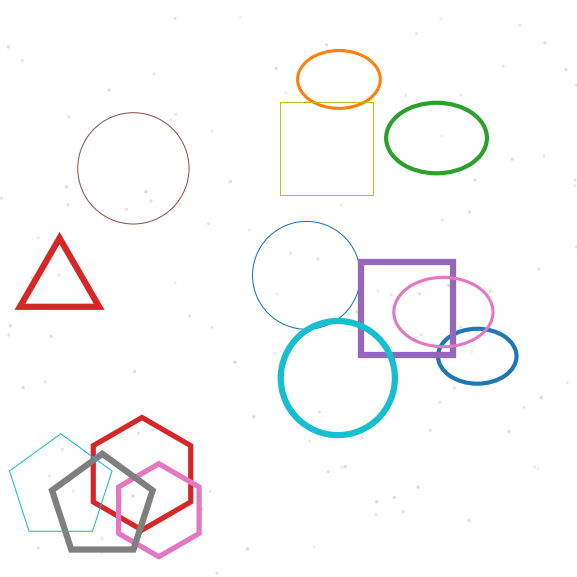[{"shape": "circle", "thickness": 0.5, "radius": 0.47, "center": [0.531, 0.522]}, {"shape": "oval", "thickness": 2, "radius": 0.34, "center": [0.826, 0.382]}, {"shape": "oval", "thickness": 1.5, "radius": 0.36, "center": [0.587, 0.862]}, {"shape": "oval", "thickness": 2, "radius": 0.44, "center": [0.756, 0.76]}, {"shape": "triangle", "thickness": 3, "radius": 0.4, "center": [0.103, 0.508]}, {"shape": "hexagon", "thickness": 2.5, "radius": 0.49, "center": [0.246, 0.179]}, {"shape": "square", "thickness": 3, "radius": 0.4, "center": [0.705, 0.465]}, {"shape": "circle", "thickness": 0.5, "radius": 0.48, "center": [0.231, 0.708]}, {"shape": "hexagon", "thickness": 2.5, "radius": 0.4, "center": [0.275, 0.116]}, {"shape": "oval", "thickness": 1.5, "radius": 0.43, "center": [0.768, 0.459]}, {"shape": "pentagon", "thickness": 3, "radius": 0.46, "center": [0.177, 0.122]}, {"shape": "square", "thickness": 0.5, "radius": 0.4, "center": [0.566, 0.743]}, {"shape": "pentagon", "thickness": 0.5, "radius": 0.47, "center": [0.105, 0.155]}, {"shape": "circle", "thickness": 3, "radius": 0.49, "center": [0.585, 0.344]}]